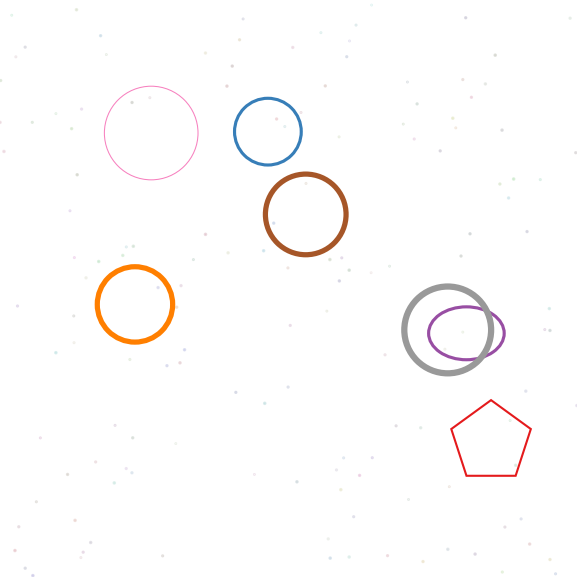[{"shape": "pentagon", "thickness": 1, "radius": 0.36, "center": [0.85, 0.234]}, {"shape": "circle", "thickness": 1.5, "radius": 0.29, "center": [0.464, 0.771]}, {"shape": "oval", "thickness": 1.5, "radius": 0.33, "center": [0.808, 0.422]}, {"shape": "circle", "thickness": 2.5, "radius": 0.33, "center": [0.234, 0.472]}, {"shape": "circle", "thickness": 2.5, "radius": 0.35, "center": [0.529, 0.628]}, {"shape": "circle", "thickness": 0.5, "radius": 0.41, "center": [0.262, 0.769]}, {"shape": "circle", "thickness": 3, "radius": 0.38, "center": [0.775, 0.428]}]